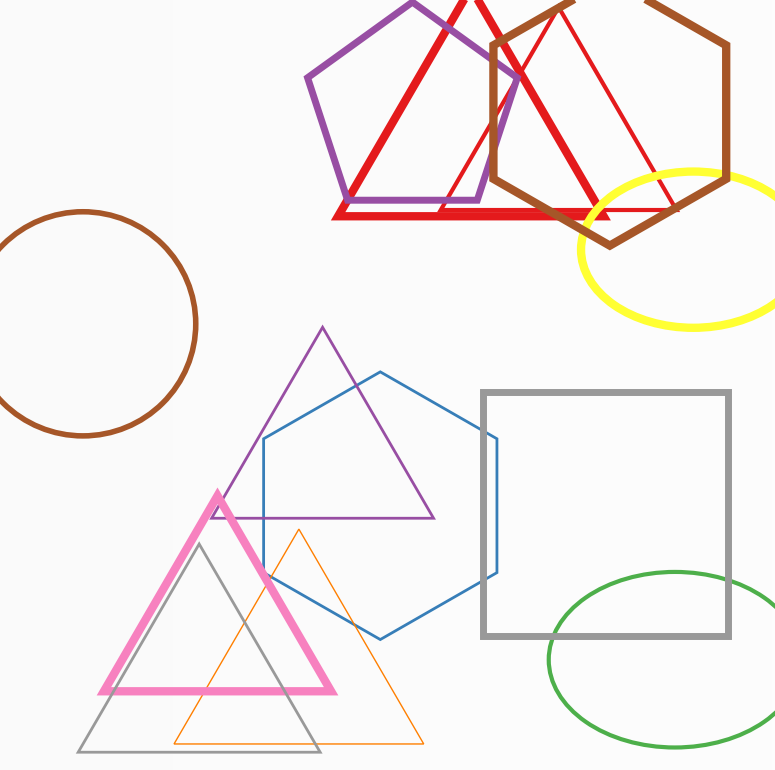[{"shape": "triangle", "thickness": 3, "radius": 0.99, "center": [0.608, 0.818]}, {"shape": "triangle", "thickness": 1.5, "radius": 0.88, "center": [0.721, 0.815]}, {"shape": "hexagon", "thickness": 1, "radius": 0.87, "center": [0.491, 0.343]}, {"shape": "oval", "thickness": 1.5, "radius": 0.81, "center": [0.871, 0.143]}, {"shape": "triangle", "thickness": 1, "radius": 0.83, "center": [0.416, 0.41]}, {"shape": "pentagon", "thickness": 2.5, "radius": 0.71, "center": [0.532, 0.855]}, {"shape": "triangle", "thickness": 0.5, "radius": 0.93, "center": [0.386, 0.127]}, {"shape": "oval", "thickness": 3, "radius": 0.72, "center": [0.895, 0.676]}, {"shape": "circle", "thickness": 2, "radius": 0.73, "center": [0.107, 0.579]}, {"shape": "hexagon", "thickness": 3, "radius": 0.87, "center": [0.787, 0.854]}, {"shape": "triangle", "thickness": 3, "radius": 0.85, "center": [0.281, 0.187]}, {"shape": "triangle", "thickness": 1, "radius": 0.9, "center": [0.257, 0.113]}, {"shape": "square", "thickness": 2.5, "radius": 0.79, "center": [0.781, 0.333]}]